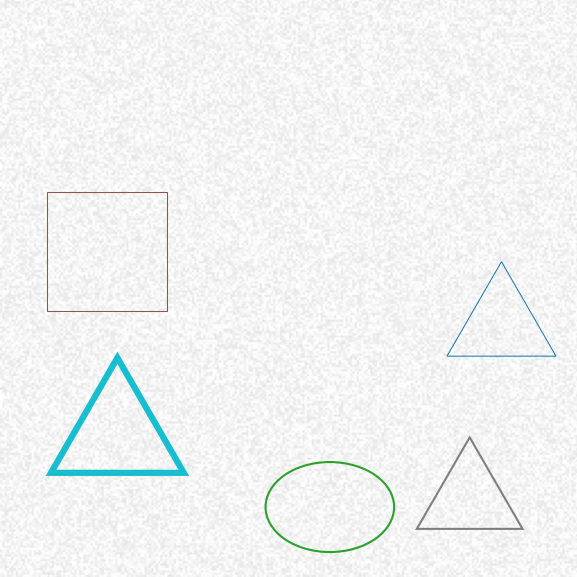[{"shape": "triangle", "thickness": 0.5, "radius": 0.55, "center": [0.868, 0.437]}, {"shape": "oval", "thickness": 1, "radius": 0.56, "center": [0.571, 0.121]}, {"shape": "square", "thickness": 0.5, "radius": 0.52, "center": [0.185, 0.564]}, {"shape": "triangle", "thickness": 1, "radius": 0.53, "center": [0.813, 0.136]}, {"shape": "triangle", "thickness": 3, "radius": 0.66, "center": [0.203, 0.247]}]